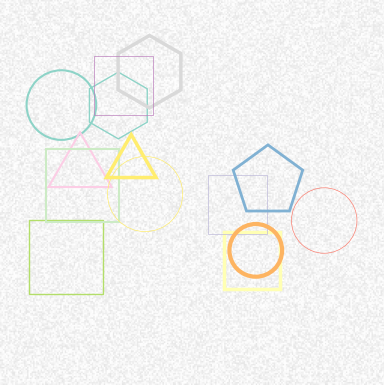[{"shape": "circle", "thickness": 1.5, "radius": 0.45, "center": [0.159, 0.727]}, {"shape": "hexagon", "thickness": 1, "radius": 0.43, "center": [0.307, 0.726]}, {"shape": "square", "thickness": 2.5, "radius": 0.37, "center": [0.655, 0.323]}, {"shape": "square", "thickness": 0.5, "radius": 0.38, "center": [0.616, 0.468]}, {"shape": "circle", "thickness": 0.5, "radius": 0.43, "center": [0.842, 0.427]}, {"shape": "pentagon", "thickness": 2, "radius": 0.47, "center": [0.696, 0.529]}, {"shape": "circle", "thickness": 3, "radius": 0.34, "center": [0.664, 0.35]}, {"shape": "square", "thickness": 1, "radius": 0.48, "center": [0.172, 0.332]}, {"shape": "triangle", "thickness": 1.5, "radius": 0.47, "center": [0.208, 0.562]}, {"shape": "hexagon", "thickness": 2.5, "radius": 0.47, "center": [0.388, 0.814]}, {"shape": "square", "thickness": 0.5, "radius": 0.39, "center": [0.321, 0.778]}, {"shape": "square", "thickness": 1.5, "radius": 0.47, "center": [0.214, 0.518]}, {"shape": "circle", "thickness": 0.5, "radius": 0.49, "center": [0.377, 0.496]}, {"shape": "triangle", "thickness": 2.5, "radius": 0.37, "center": [0.341, 0.576]}]